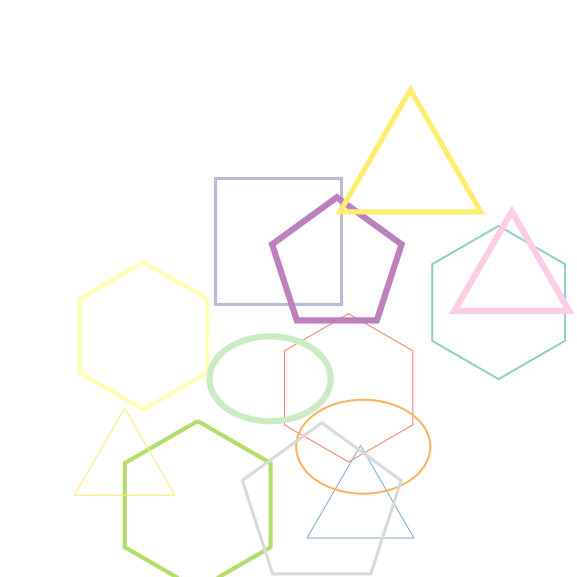[{"shape": "hexagon", "thickness": 1, "radius": 0.66, "center": [0.863, 0.475]}, {"shape": "hexagon", "thickness": 2, "radius": 0.64, "center": [0.248, 0.418]}, {"shape": "square", "thickness": 1.5, "radius": 0.54, "center": [0.481, 0.582]}, {"shape": "hexagon", "thickness": 0.5, "radius": 0.64, "center": [0.604, 0.328]}, {"shape": "triangle", "thickness": 0.5, "radius": 0.53, "center": [0.624, 0.121]}, {"shape": "oval", "thickness": 1, "radius": 0.58, "center": [0.629, 0.226]}, {"shape": "hexagon", "thickness": 2, "radius": 0.73, "center": [0.342, 0.124]}, {"shape": "triangle", "thickness": 3, "radius": 0.57, "center": [0.886, 0.518]}, {"shape": "pentagon", "thickness": 1.5, "radius": 0.72, "center": [0.557, 0.122]}, {"shape": "pentagon", "thickness": 3, "radius": 0.59, "center": [0.583, 0.54]}, {"shape": "oval", "thickness": 3, "radius": 0.52, "center": [0.468, 0.343]}, {"shape": "triangle", "thickness": 0.5, "radius": 0.5, "center": [0.216, 0.192]}, {"shape": "triangle", "thickness": 2.5, "radius": 0.7, "center": [0.711, 0.703]}]